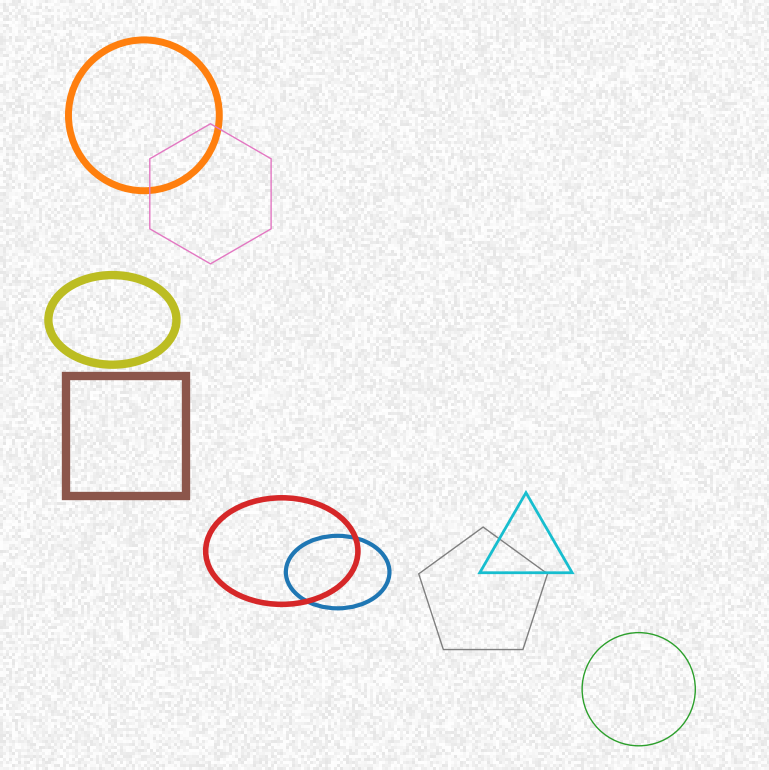[{"shape": "oval", "thickness": 1.5, "radius": 0.34, "center": [0.439, 0.257]}, {"shape": "circle", "thickness": 2.5, "radius": 0.49, "center": [0.187, 0.85]}, {"shape": "circle", "thickness": 0.5, "radius": 0.37, "center": [0.83, 0.105]}, {"shape": "oval", "thickness": 2, "radius": 0.49, "center": [0.366, 0.284]}, {"shape": "square", "thickness": 3, "radius": 0.39, "center": [0.164, 0.434]}, {"shape": "hexagon", "thickness": 0.5, "radius": 0.45, "center": [0.273, 0.748]}, {"shape": "pentagon", "thickness": 0.5, "radius": 0.44, "center": [0.627, 0.228]}, {"shape": "oval", "thickness": 3, "radius": 0.42, "center": [0.146, 0.585]}, {"shape": "triangle", "thickness": 1, "radius": 0.35, "center": [0.683, 0.291]}]